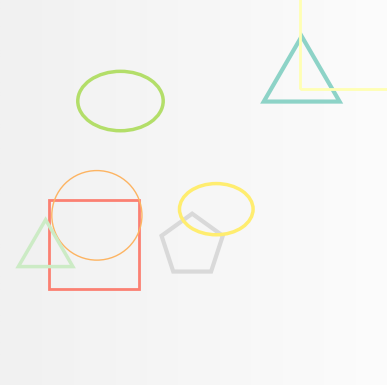[{"shape": "triangle", "thickness": 3, "radius": 0.56, "center": [0.779, 0.793]}, {"shape": "square", "thickness": 2, "radius": 0.59, "center": [0.893, 0.887]}, {"shape": "square", "thickness": 2, "radius": 0.58, "center": [0.243, 0.364]}, {"shape": "circle", "thickness": 1, "radius": 0.58, "center": [0.25, 0.441]}, {"shape": "oval", "thickness": 2.5, "radius": 0.55, "center": [0.311, 0.738]}, {"shape": "pentagon", "thickness": 3, "radius": 0.42, "center": [0.496, 0.362]}, {"shape": "triangle", "thickness": 2.5, "radius": 0.41, "center": [0.118, 0.348]}, {"shape": "oval", "thickness": 2.5, "radius": 0.47, "center": [0.558, 0.457]}]